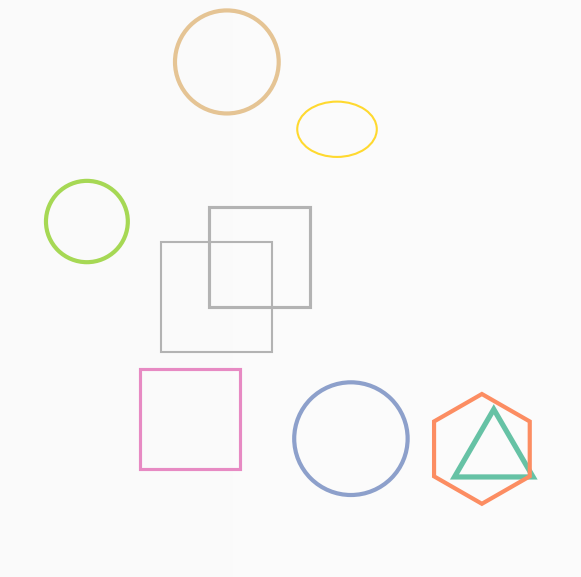[{"shape": "triangle", "thickness": 2.5, "radius": 0.39, "center": [0.85, 0.212]}, {"shape": "hexagon", "thickness": 2, "radius": 0.48, "center": [0.829, 0.222]}, {"shape": "circle", "thickness": 2, "radius": 0.49, "center": [0.604, 0.24]}, {"shape": "square", "thickness": 1.5, "radius": 0.43, "center": [0.326, 0.274]}, {"shape": "circle", "thickness": 2, "radius": 0.35, "center": [0.149, 0.616]}, {"shape": "oval", "thickness": 1, "radius": 0.34, "center": [0.58, 0.775]}, {"shape": "circle", "thickness": 2, "radius": 0.45, "center": [0.39, 0.892]}, {"shape": "square", "thickness": 1, "radius": 0.48, "center": [0.372, 0.485]}, {"shape": "square", "thickness": 1.5, "radius": 0.43, "center": [0.446, 0.554]}]